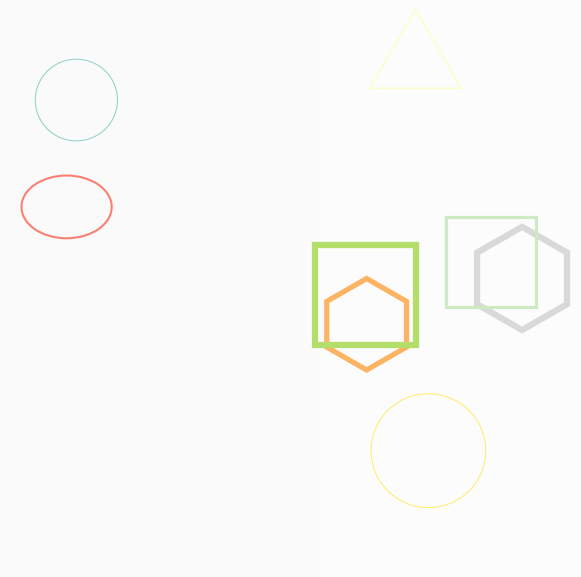[{"shape": "circle", "thickness": 0.5, "radius": 0.35, "center": [0.131, 0.826]}, {"shape": "triangle", "thickness": 0.5, "radius": 0.45, "center": [0.715, 0.892]}, {"shape": "oval", "thickness": 1, "radius": 0.39, "center": [0.115, 0.641]}, {"shape": "hexagon", "thickness": 2.5, "radius": 0.4, "center": [0.631, 0.438]}, {"shape": "square", "thickness": 3, "radius": 0.43, "center": [0.629, 0.488]}, {"shape": "hexagon", "thickness": 3, "radius": 0.45, "center": [0.898, 0.517]}, {"shape": "square", "thickness": 1.5, "radius": 0.39, "center": [0.845, 0.546]}, {"shape": "circle", "thickness": 0.5, "radius": 0.49, "center": [0.737, 0.219]}]